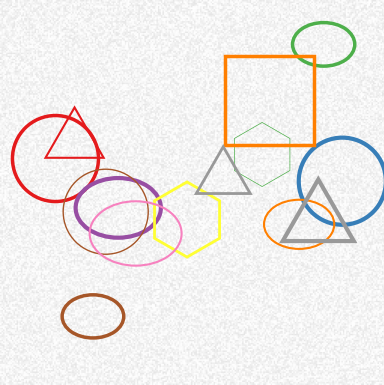[{"shape": "triangle", "thickness": 1.5, "radius": 0.44, "center": [0.194, 0.634]}, {"shape": "circle", "thickness": 2.5, "radius": 0.56, "center": [0.144, 0.588]}, {"shape": "circle", "thickness": 3, "radius": 0.57, "center": [0.889, 0.529]}, {"shape": "oval", "thickness": 2.5, "radius": 0.4, "center": [0.841, 0.885]}, {"shape": "hexagon", "thickness": 0.5, "radius": 0.42, "center": [0.681, 0.599]}, {"shape": "oval", "thickness": 3, "radius": 0.55, "center": [0.307, 0.46]}, {"shape": "oval", "thickness": 1.5, "radius": 0.46, "center": [0.777, 0.417]}, {"shape": "square", "thickness": 2.5, "radius": 0.57, "center": [0.7, 0.739]}, {"shape": "hexagon", "thickness": 2, "radius": 0.49, "center": [0.486, 0.43]}, {"shape": "oval", "thickness": 2.5, "radius": 0.4, "center": [0.241, 0.178]}, {"shape": "circle", "thickness": 1, "radius": 0.55, "center": [0.275, 0.45]}, {"shape": "oval", "thickness": 1.5, "radius": 0.6, "center": [0.352, 0.394]}, {"shape": "triangle", "thickness": 3, "radius": 0.53, "center": [0.827, 0.427]}, {"shape": "triangle", "thickness": 2, "radius": 0.4, "center": [0.58, 0.538]}]